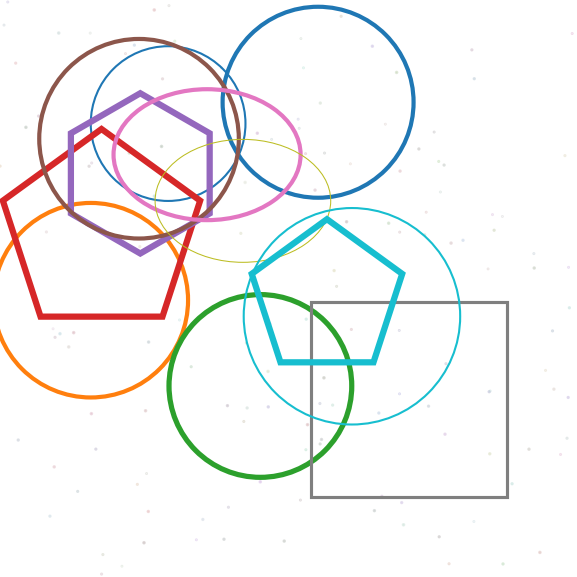[{"shape": "circle", "thickness": 1, "radius": 0.67, "center": [0.291, 0.785]}, {"shape": "circle", "thickness": 2, "radius": 0.83, "center": [0.551, 0.822]}, {"shape": "circle", "thickness": 2, "radius": 0.84, "center": [0.157, 0.479]}, {"shape": "circle", "thickness": 2.5, "radius": 0.79, "center": [0.451, 0.331]}, {"shape": "pentagon", "thickness": 3, "radius": 0.9, "center": [0.176, 0.596]}, {"shape": "hexagon", "thickness": 3, "radius": 0.69, "center": [0.243, 0.699]}, {"shape": "circle", "thickness": 2, "radius": 0.86, "center": [0.241, 0.759]}, {"shape": "oval", "thickness": 2, "radius": 0.81, "center": [0.359, 0.731]}, {"shape": "square", "thickness": 1.5, "radius": 0.85, "center": [0.708, 0.307]}, {"shape": "oval", "thickness": 0.5, "radius": 0.76, "center": [0.421, 0.651]}, {"shape": "pentagon", "thickness": 3, "radius": 0.68, "center": [0.566, 0.483]}, {"shape": "circle", "thickness": 1, "radius": 0.94, "center": [0.609, 0.451]}]